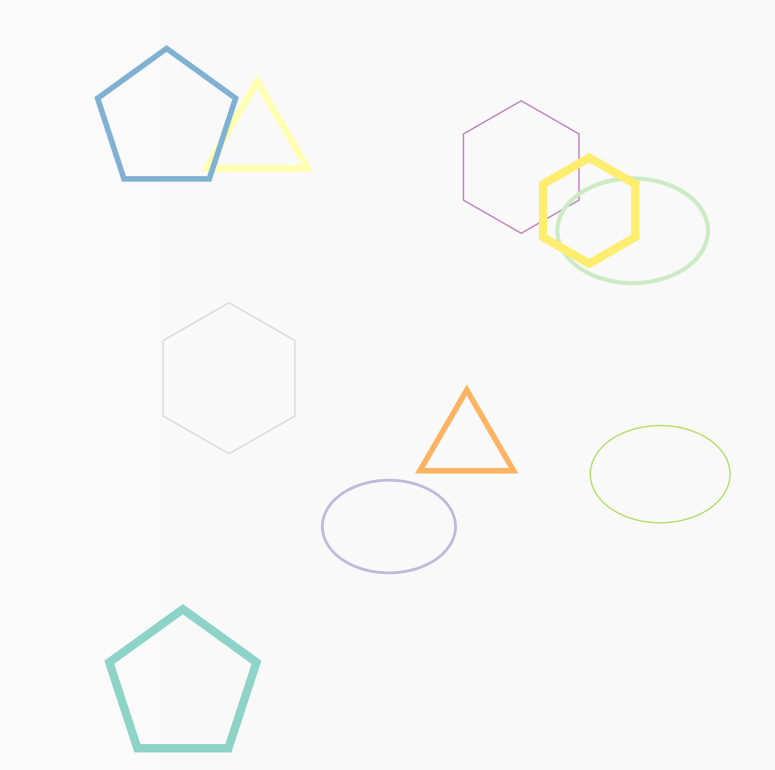[{"shape": "pentagon", "thickness": 3, "radius": 0.5, "center": [0.236, 0.109]}, {"shape": "triangle", "thickness": 2.5, "radius": 0.38, "center": [0.332, 0.819]}, {"shape": "oval", "thickness": 1, "radius": 0.43, "center": [0.502, 0.316]}, {"shape": "pentagon", "thickness": 2, "radius": 0.47, "center": [0.215, 0.843]}, {"shape": "triangle", "thickness": 2, "radius": 0.35, "center": [0.602, 0.424]}, {"shape": "oval", "thickness": 0.5, "radius": 0.45, "center": [0.852, 0.384]}, {"shape": "hexagon", "thickness": 0.5, "radius": 0.49, "center": [0.296, 0.509]}, {"shape": "hexagon", "thickness": 0.5, "radius": 0.43, "center": [0.673, 0.783]}, {"shape": "oval", "thickness": 1.5, "radius": 0.49, "center": [0.816, 0.7]}, {"shape": "hexagon", "thickness": 3, "radius": 0.34, "center": [0.76, 0.726]}]